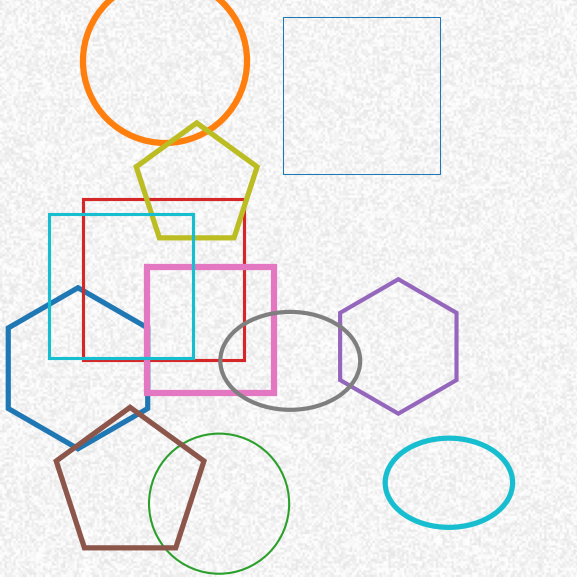[{"shape": "square", "thickness": 0.5, "radius": 0.68, "center": [0.625, 0.834]}, {"shape": "hexagon", "thickness": 2.5, "radius": 0.7, "center": [0.135, 0.361]}, {"shape": "circle", "thickness": 3, "radius": 0.71, "center": [0.286, 0.894]}, {"shape": "circle", "thickness": 1, "radius": 0.61, "center": [0.379, 0.127]}, {"shape": "square", "thickness": 1.5, "radius": 0.7, "center": [0.283, 0.516]}, {"shape": "hexagon", "thickness": 2, "radius": 0.58, "center": [0.69, 0.399]}, {"shape": "pentagon", "thickness": 2.5, "radius": 0.67, "center": [0.225, 0.159]}, {"shape": "square", "thickness": 3, "radius": 0.55, "center": [0.365, 0.428]}, {"shape": "oval", "thickness": 2, "radius": 0.61, "center": [0.503, 0.374]}, {"shape": "pentagon", "thickness": 2.5, "radius": 0.55, "center": [0.341, 0.676]}, {"shape": "oval", "thickness": 2.5, "radius": 0.55, "center": [0.777, 0.163]}, {"shape": "square", "thickness": 1.5, "radius": 0.62, "center": [0.21, 0.504]}]